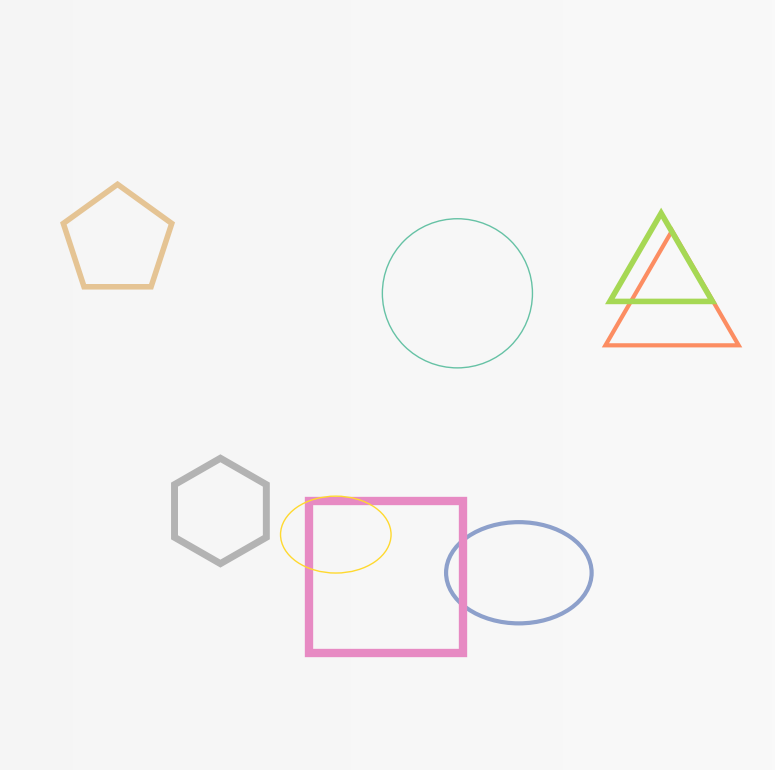[{"shape": "circle", "thickness": 0.5, "radius": 0.48, "center": [0.59, 0.619]}, {"shape": "triangle", "thickness": 1.5, "radius": 0.5, "center": [0.867, 0.601]}, {"shape": "oval", "thickness": 1.5, "radius": 0.47, "center": [0.669, 0.256]}, {"shape": "square", "thickness": 3, "radius": 0.49, "center": [0.498, 0.251]}, {"shape": "triangle", "thickness": 2, "radius": 0.38, "center": [0.853, 0.647]}, {"shape": "oval", "thickness": 0.5, "radius": 0.36, "center": [0.433, 0.306]}, {"shape": "pentagon", "thickness": 2, "radius": 0.37, "center": [0.152, 0.687]}, {"shape": "hexagon", "thickness": 2.5, "radius": 0.34, "center": [0.284, 0.336]}]